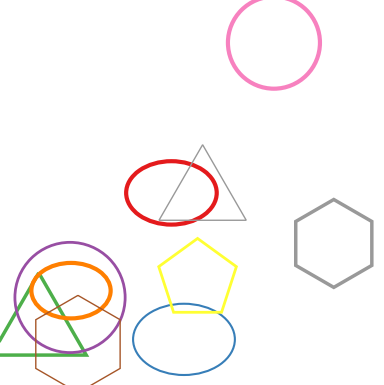[{"shape": "oval", "thickness": 3, "radius": 0.59, "center": [0.445, 0.499]}, {"shape": "oval", "thickness": 1.5, "radius": 0.66, "center": [0.478, 0.119]}, {"shape": "triangle", "thickness": 2.5, "radius": 0.71, "center": [0.101, 0.149]}, {"shape": "circle", "thickness": 2, "radius": 0.72, "center": [0.182, 0.227]}, {"shape": "oval", "thickness": 3, "radius": 0.51, "center": [0.184, 0.245]}, {"shape": "pentagon", "thickness": 2, "radius": 0.53, "center": [0.513, 0.275]}, {"shape": "hexagon", "thickness": 1, "radius": 0.63, "center": [0.202, 0.106]}, {"shape": "circle", "thickness": 3, "radius": 0.6, "center": [0.712, 0.889]}, {"shape": "triangle", "thickness": 1, "radius": 0.65, "center": [0.526, 0.493]}, {"shape": "hexagon", "thickness": 2.5, "radius": 0.57, "center": [0.867, 0.368]}]